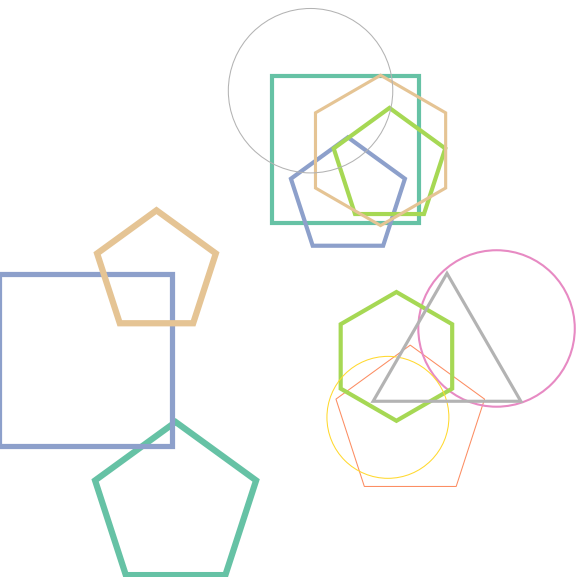[{"shape": "square", "thickness": 2, "radius": 0.64, "center": [0.598, 0.74]}, {"shape": "pentagon", "thickness": 3, "radius": 0.73, "center": [0.304, 0.122]}, {"shape": "pentagon", "thickness": 0.5, "radius": 0.68, "center": [0.71, 0.266]}, {"shape": "pentagon", "thickness": 2, "radius": 0.52, "center": [0.602, 0.658]}, {"shape": "square", "thickness": 2.5, "radius": 0.75, "center": [0.148, 0.376]}, {"shape": "circle", "thickness": 1, "radius": 0.68, "center": [0.86, 0.43]}, {"shape": "hexagon", "thickness": 2, "radius": 0.56, "center": [0.686, 0.382]}, {"shape": "pentagon", "thickness": 2, "radius": 0.51, "center": [0.674, 0.711]}, {"shape": "circle", "thickness": 0.5, "radius": 0.53, "center": [0.672, 0.276]}, {"shape": "hexagon", "thickness": 1.5, "radius": 0.65, "center": [0.659, 0.739]}, {"shape": "pentagon", "thickness": 3, "radius": 0.54, "center": [0.271, 0.527]}, {"shape": "triangle", "thickness": 1.5, "radius": 0.74, "center": [0.774, 0.378]}, {"shape": "circle", "thickness": 0.5, "radius": 0.71, "center": [0.538, 0.842]}]